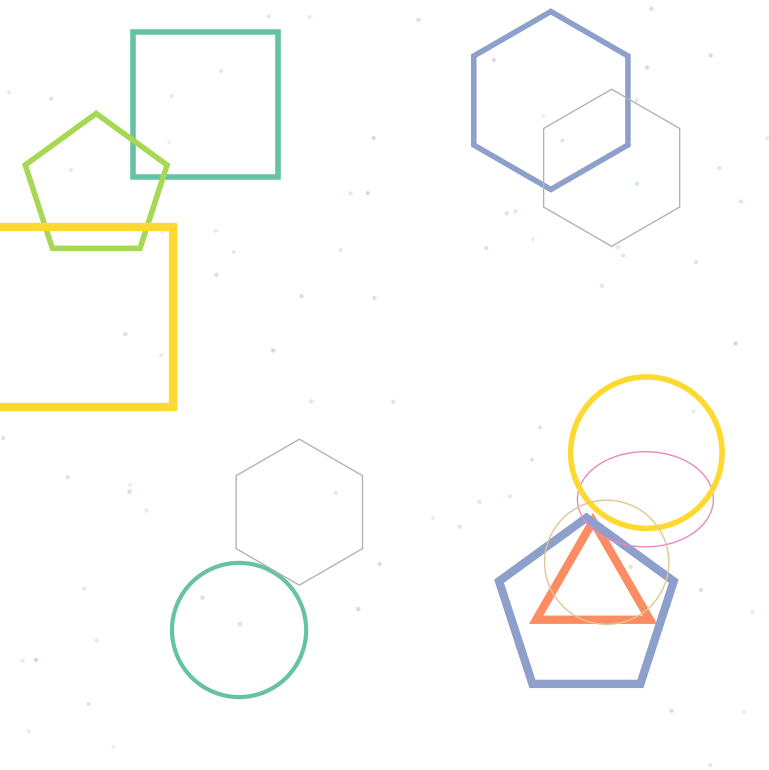[{"shape": "square", "thickness": 2, "radius": 0.47, "center": [0.267, 0.864]}, {"shape": "circle", "thickness": 1.5, "radius": 0.44, "center": [0.31, 0.182]}, {"shape": "triangle", "thickness": 3, "radius": 0.43, "center": [0.77, 0.238]}, {"shape": "hexagon", "thickness": 2, "radius": 0.58, "center": [0.715, 0.869]}, {"shape": "pentagon", "thickness": 3, "radius": 0.6, "center": [0.762, 0.208]}, {"shape": "oval", "thickness": 0.5, "radius": 0.44, "center": [0.838, 0.352]}, {"shape": "pentagon", "thickness": 2, "radius": 0.48, "center": [0.125, 0.756]}, {"shape": "square", "thickness": 3, "radius": 0.58, "center": [0.107, 0.588]}, {"shape": "circle", "thickness": 2, "radius": 0.49, "center": [0.839, 0.412]}, {"shape": "circle", "thickness": 0.5, "radius": 0.4, "center": [0.788, 0.27]}, {"shape": "hexagon", "thickness": 0.5, "radius": 0.51, "center": [0.794, 0.782]}, {"shape": "hexagon", "thickness": 0.5, "radius": 0.47, "center": [0.389, 0.335]}]